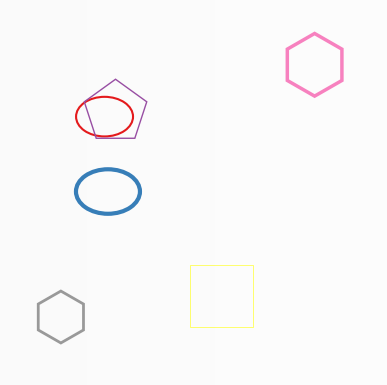[{"shape": "oval", "thickness": 1.5, "radius": 0.37, "center": [0.27, 0.697]}, {"shape": "oval", "thickness": 3, "radius": 0.41, "center": [0.279, 0.503]}, {"shape": "pentagon", "thickness": 1, "radius": 0.42, "center": [0.298, 0.709]}, {"shape": "square", "thickness": 0.5, "radius": 0.4, "center": [0.571, 0.231]}, {"shape": "hexagon", "thickness": 2.5, "radius": 0.41, "center": [0.812, 0.832]}, {"shape": "hexagon", "thickness": 2, "radius": 0.34, "center": [0.157, 0.177]}]